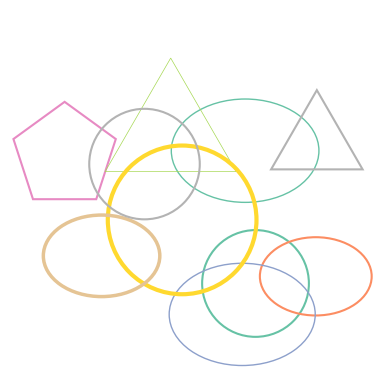[{"shape": "oval", "thickness": 1, "radius": 0.96, "center": [0.637, 0.609]}, {"shape": "circle", "thickness": 1.5, "radius": 0.69, "center": [0.664, 0.264]}, {"shape": "oval", "thickness": 1.5, "radius": 0.73, "center": [0.82, 0.282]}, {"shape": "oval", "thickness": 1, "radius": 0.95, "center": [0.629, 0.183]}, {"shape": "pentagon", "thickness": 1.5, "radius": 0.7, "center": [0.168, 0.596]}, {"shape": "triangle", "thickness": 0.5, "radius": 0.98, "center": [0.443, 0.653]}, {"shape": "circle", "thickness": 3, "radius": 0.97, "center": [0.473, 0.429]}, {"shape": "oval", "thickness": 2.5, "radius": 0.76, "center": [0.264, 0.336]}, {"shape": "triangle", "thickness": 1.5, "radius": 0.69, "center": [0.823, 0.629]}, {"shape": "circle", "thickness": 1.5, "radius": 0.72, "center": [0.375, 0.574]}]